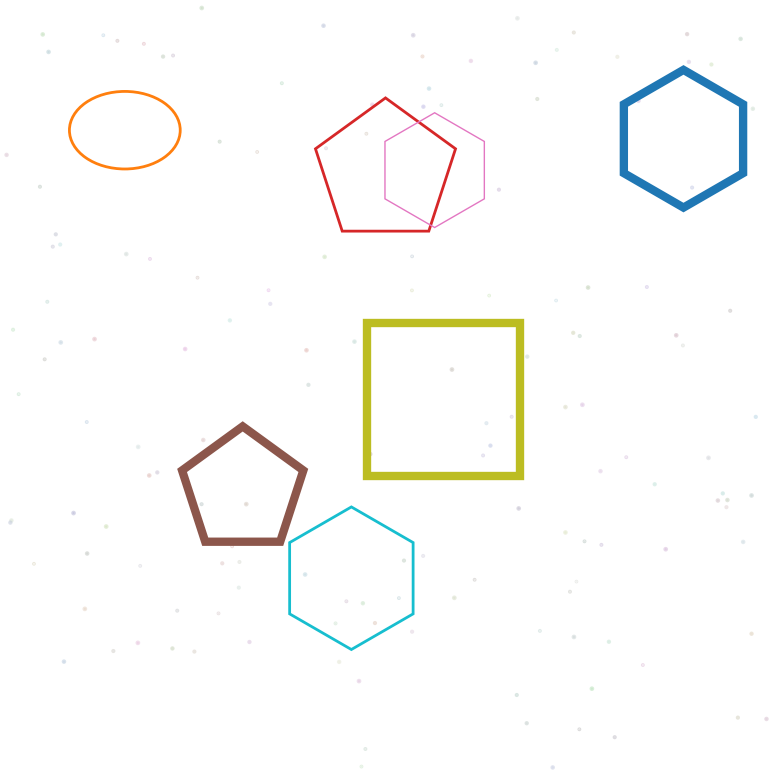[{"shape": "hexagon", "thickness": 3, "radius": 0.45, "center": [0.888, 0.82]}, {"shape": "oval", "thickness": 1, "radius": 0.36, "center": [0.162, 0.831]}, {"shape": "pentagon", "thickness": 1, "radius": 0.48, "center": [0.501, 0.777]}, {"shape": "pentagon", "thickness": 3, "radius": 0.41, "center": [0.315, 0.363]}, {"shape": "hexagon", "thickness": 0.5, "radius": 0.37, "center": [0.564, 0.779]}, {"shape": "square", "thickness": 3, "radius": 0.49, "center": [0.576, 0.481]}, {"shape": "hexagon", "thickness": 1, "radius": 0.46, "center": [0.456, 0.249]}]